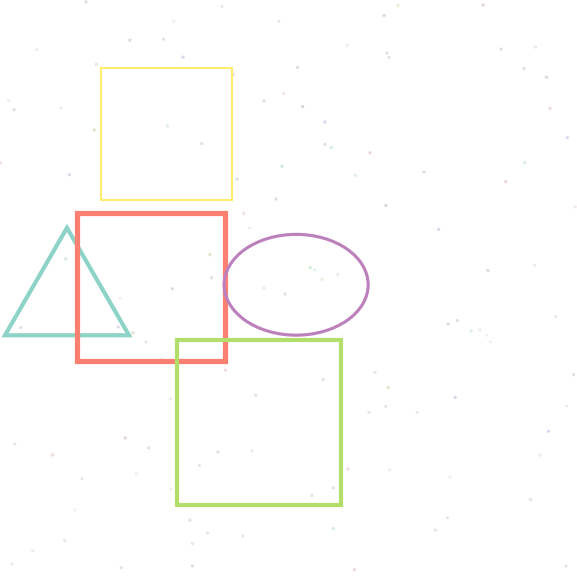[{"shape": "triangle", "thickness": 2, "radius": 0.62, "center": [0.116, 0.481]}, {"shape": "square", "thickness": 2.5, "radius": 0.64, "center": [0.261, 0.502]}, {"shape": "square", "thickness": 2, "radius": 0.71, "center": [0.449, 0.268]}, {"shape": "oval", "thickness": 1.5, "radius": 0.62, "center": [0.513, 0.506]}, {"shape": "square", "thickness": 1, "radius": 0.57, "center": [0.288, 0.767]}]